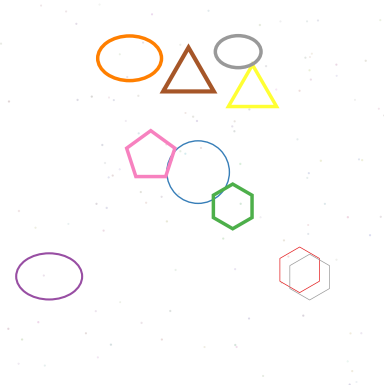[{"shape": "hexagon", "thickness": 0.5, "radius": 0.3, "center": [0.778, 0.299]}, {"shape": "circle", "thickness": 1, "radius": 0.41, "center": [0.515, 0.553]}, {"shape": "hexagon", "thickness": 2.5, "radius": 0.29, "center": [0.604, 0.464]}, {"shape": "oval", "thickness": 1.5, "radius": 0.43, "center": [0.128, 0.282]}, {"shape": "oval", "thickness": 2.5, "radius": 0.41, "center": [0.337, 0.849]}, {"shape": "triangle", "thickness": 2.5, "radius": 0.36, "center": [0.656, 0.759]}, {"shape": "triangle", "thickness": 3, "radius": 0.38, "center": [0.49, 0.801]}, {"shape": "pentagon", "thickness": 2.5, "radius": 0.33, "center": [0.392, 0.595]}, {"shape": "hexagon", "thickness": 0.5, "radius": 0.3, "center": [0.804, 0.28]}, {"shape": "oval", "thickness": 2.5, "radius": 0.3, "center": [0.619, 0.866]}]